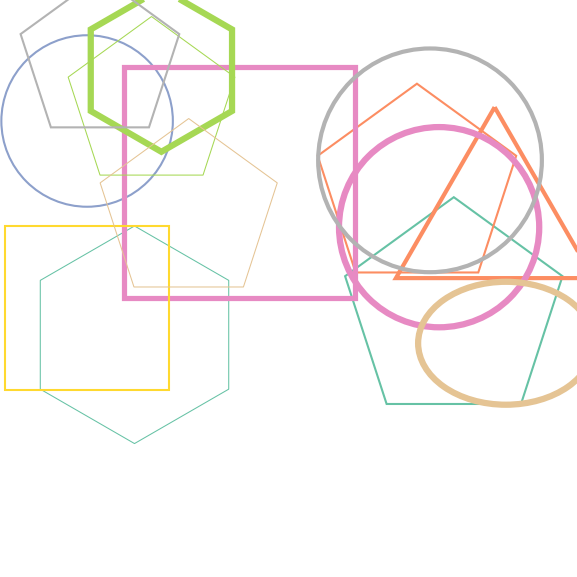[{"shape": "hexagon", "thickness": 0.5, "radius": 0.94, "center": [0.233, 0.419]}, {"shape": "pentagon", "thickness": 1, "radius": 0.99, "center": [0.786, 0.46]}, {"shape": "triangle", "thickness": 2, "radius": 0.99, "center": [0.856, 0.616]}, {"shape": "pentagon", "thickness": 1, "radius": 0.9, "center": [0.722, 0.673]}, {"shape": "circle", "thickness": 1, "radius": 0.74, "center": [0.151, 0.79]}, {"shape": "square", "thickness": 2.5, "radius": 1.0, "center": [0.414, 0.683]}, {"shape": "circle", "thickness": 3, "radius": 0.87, "center": [0.76, 0.606]}, {"shape": "pentagon", "thickness": 0.5, "radius": 0.76, "center": [0.262, 0.819]}, {"shape": "hexagon", "thickness": 3, "radius": 0.71, "center": [0.279, 0.878]}, {"shape": "square", "thickness": 1, "radius": 0.71, "center": [0.15, 0.466]}, {"shape": "oval", "thickness": 3, "radius": 0.76, "center": [0.876, 0.405]}, {"shape": "pentagon", "thickness": 0.5, "radius": 0.81, "center": [0.327, 0.633]}, {"shape": "circle", "thickness": 2, "radius": 0.97, "center": [0.745, 0.722]}, {"shape": "pentagon", "thickness": 1, "radius": 0.72, "center": [0.173, 0.895]}]